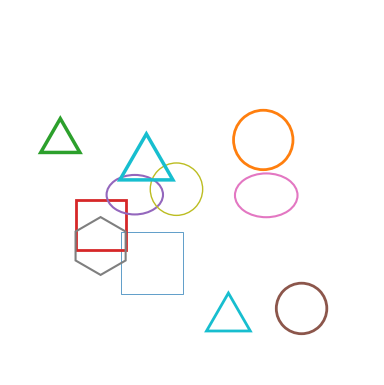[{"shape": "square", "thickness": 0.5, "radius": 0.4, "center": [0.396, 0.318]}, {"shape": "circle", "thickness": 2, "radius": 0.39, "center": [0.684, 0.636]}, {"shape": "triangle", "thickness": 2.5, "radius": 0.29, "center": [0.157, 0.633]}, {"shape": "square", "thickness": 2, "radius": 0.32, "center": [0.262, 0.416]}, {"shape": "oval", "thickness": 1.5, "radius": 0.37, "center": [0.35, 0.494]}, {"shape": "circle", "thickness": 2, "radius": 0.33, "center": [0.783, 0.199]}, {"shape": "oval", "thickness": 1.5, "radius": 0.41, "center": [0.692, 0.493]}, {"shape": "hexagon", "thickness": 1.5, "radius": 0.38, "center": [0.261, 0.361]}, {"shape": "circle", "thickness": 1, "radius": 0.34, "center": [0.458, 0.509]}, {"shape": "triangle", "thickness": 2.5, "radius": 0.4, "center": [0.38, 0.573]}, {"shape": "triangle", "thickness": 2, "radius": 0.33, "center": [0.593, 0.173]}]